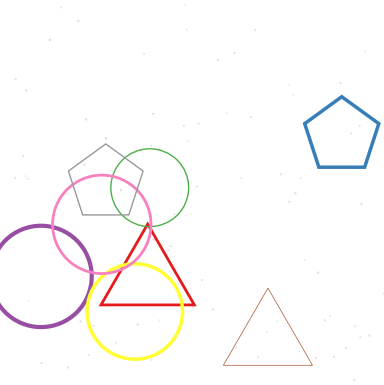[{"shape": "triangle", "thickness": 2, "radius": 0.7, "center": [0.384, 0.278]}, {"shape": "pentagon", "thickness": 2.5, "radius": 0.51, "center": [0.888, 0.648]}, {"shape": "circle", "thickness": 1, "radius": 0.51, "center": [0.389, 0.512]}, {"shape": "circle", "thickness": 3, "radius": 0.66, "center": [0.107, 0.282]}, {"shape": "circle", "thickness": 2.5, "radius": 0.62, "center": [0.35, 0.191]}, {"shape": "triangle", "thickness": 0.5, "radius": 0.67, "center": [0.696, 0.118]}, {"shape": "circle", "thickness": 2, "radius": 0.64, "center": [0.264, 0.417]}, {"shape": "pentagon", "thickness": 1, "radius": 0.51, "center": [0.275, 0.524]}]